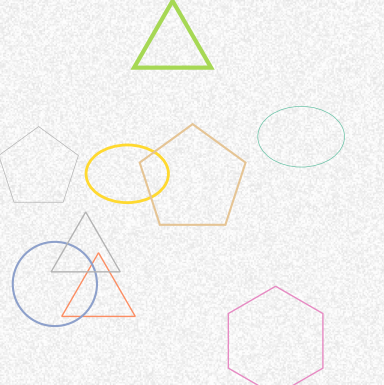[{"shape": "oval", "thickness": 0.5, "radius": 0.56, "center": [0.782, 0.645]}, {"shape": "triangle", "thickness": 1, "radius": 0.55, "center": [0.256, 0.233]}, {"shape": "circle", "thickness": 1.5, "radius": 0.55, "center": [0.143, 0.262]}, {"shape": "hexagon", "thickness": 1, "radius": 0.71, "center": [0.716, 0.115]}, {"shape": "triangle", "thickness": 3, "radius": 0.58, "center": [0.448, 0.882]}, {"shape": "oval", "thickness": 2, "radius": 0.53, "center": [0.331, 0.549]}, {"shape": "pentagon", "thickness": 1.5, "radius": 0.72, "center": [0.5, 0.533]}, {"shape": "pentagon", "thickness": 0.5, "radius": 0.54, "center": [0.1, 0.563]}, {"shape": "triangle", "thickness": 1, "radius": 0.52, "center": [0.223, 0.346]}]